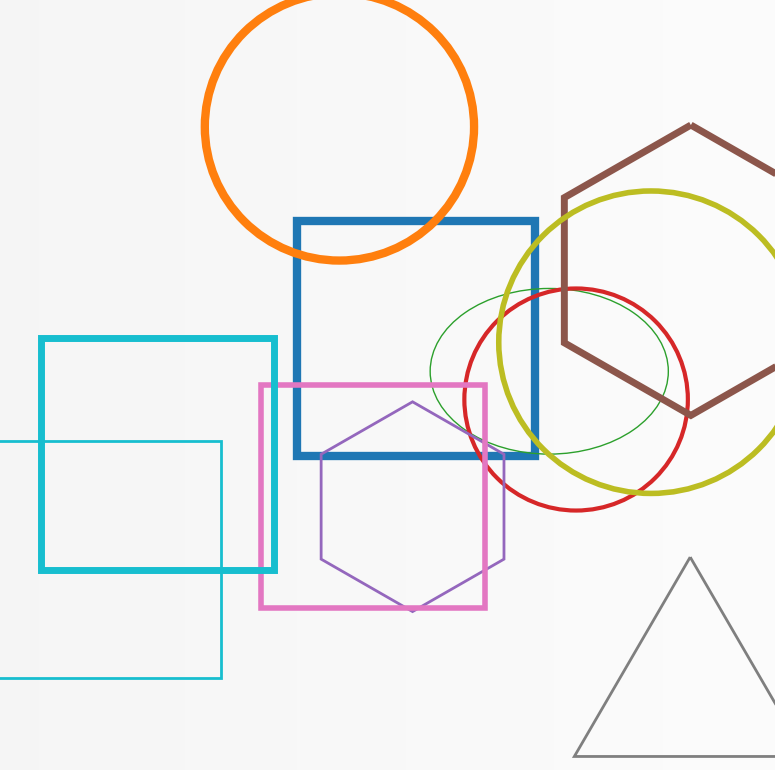[{"shape": "square", "thickness": 3, "radius": 0.77, "center": [0.537, 0.56]}, {"shape": "circle", "thickness": 3, "radius": 0.87, "center": [0.438, 0.835]}, {"shape": "oval", "thickness": 0.5, "radius": 0.77, "center": [0.709, 0.518]}, {"shape": "circle", "thickness": 1.5, "radius": 0.72, "center": [0.743, 0.481]}, {"shape": "hexagon", "thickness": 1, "radius": 0.68, "center": [0.532, 0.342]}, {"shape": "hexagon", "thickness": 2.5, "radius": 0.94, "center": [0.891, 0.649]}, {"shape": "square", "thickness": 2, "radius": 0.72, "center": [0.481, 0.355]}, {"shape": "triangle", "thickness": 1, "radius": 0.86, "center": [0.891, 0.104]}, {"shape": "circle", "thickness": 2, "radius": 0.98, "center": [0.84, 0.556]}, {"shape": "square", "thickness": 2.5, "radius": 0.75, "center": [0.203, 0.411]}, {"shape": "square", "thickness": 1, "radius": 0.77, "center": [0.131, 0.273]}]